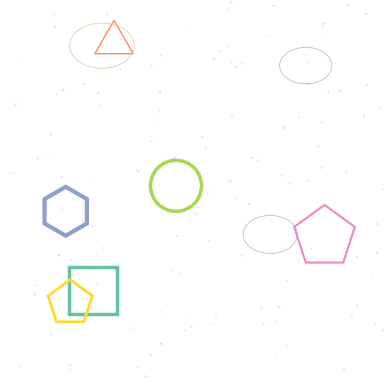[{"shape": "square", "thickness": 2.5, "radius": 0.31, "center": [0.241, 0.246]}, {"shape": "triangle", "thickness": 1, "radius": 0.29, "center": [0.296, 0.889]}, {"shape": "hexagon", "thickness": 3, "radius": 0.32, "center": [0.171, 0.451]}, {"shape": "pentagon", "thickness": 1.5, "radius": 0.41, "center": [0.843, 0.385]}, {"shape": "circle", "thickness": 2.5, "radius": 0.33, "center": [0.457, 0.517]}, {"shape": "pentagon", "thickness": 2, "radius": 0.3, "center": [0.182, 0.213]}, {"shape": "oval", "thickness": 0.5, "radius": 0.42, "center": [0.265, 0.881]}, {"shape": "oval", "thickness": 0.5, "radius": 0.35, "center": [0.702, 0.391]}, {"shape": "oval", "thickness": 0.5, "radius": 0.34, "center": [0.794, 0.83]}]